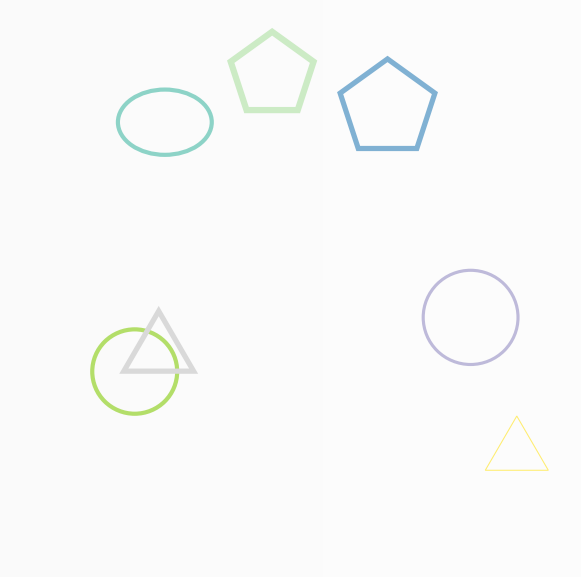[{"shape": "oval", "thickness": 2, "radius": 0.4, "center": [0.284, 0.788]}, {"shape": "circle", "thickness": 1.5, "radius": 0.41, "center": [0.81, 0.45]}, {"shape": "pentagon", "thickness": 2.5, "radius": 0.43, "center": [0.667, 0.811]}, {"shape": "circle", "thickness": 2, "radius": 0.37, "center": [0.232, 0.356]}, {"shape": "triangle", "thickness": 2.5, "radius": 0.35, "center": [0.273, 0.391]}, {"shape": "pentagon", "thickness": 3, "radius": 0.37, "center": [0.468, 0.869]}, {"shape": "triangle", "thickness": 0.5, "radius": 0.31, "center": [0.889, 0.216]}]